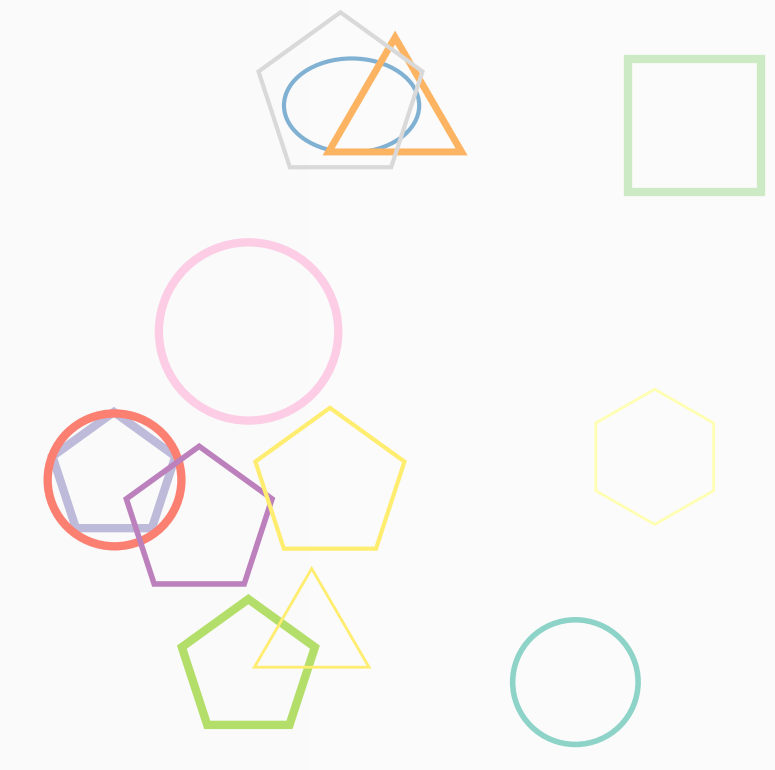[{"shape": "circle", "thickness": 2, "radius": 0.4, "center": [0.742, 0.114]}, {"shape": "hexagon", "thickness": 1, "radius": 0.44, "center": [0.845, 0.407]}, {"shape": "pentagon", "thickness": 3, "radius": 0.42, "center": [0.147, 0.382]}, {"shape": "circle", "thickness": 3, "radius": 0.43, "center": [0.148, 0.377]}, {"shape": "oval", "thickness": 1.5, "radius": 0.44, "center": [0.454, 0.863]}, {"shape": "triangle", "thickness": 2.5, "radius": 0.5, "center": [0.51, 0.852]}, {"shape": "pentagon", "thickness": 3, "radius": 0.45, "center": [0.32, 0.132]}, {"shape": "circle", "thickness": 3, "radius": 0.58, "center": [0.321, 0.57]}, {"shape": "pentagon", "thickness": 1.5, "radius": 0.56, "center": [0.439, 0.873]}, {"shape": "pentagon", "thickness": 2, "radius": 0.49, "center": [0.257, 0.322]}, {"shape": "square", "thickness": 3, "radius": 0.43, "center": [0.896, 0.837]}, {"shape": "pentagon", "thickness": 1.5, "radius": 0.51, "center": [0.426, 0.369]}, {"shape": "triangle", "thickness": 1, "radius": 0.43, "center": [0.402, 0.176]}]